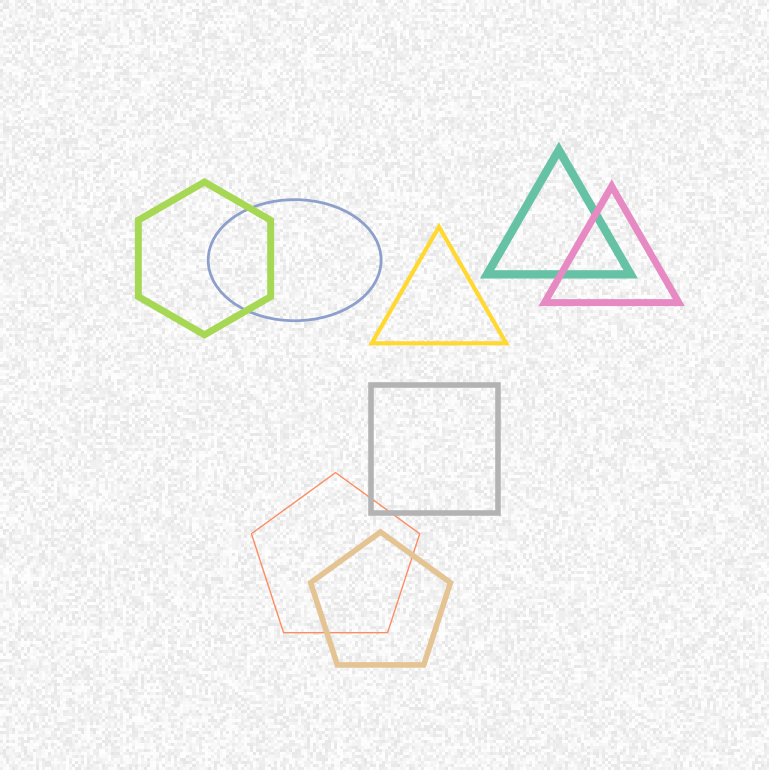[{"shape": "triangle", "thickness": 3, "radius": 0.54, "center": [0.726, 0.698]}, {"shape": "pentagon", "thickness": 0.5, "radius": 0.57, "center": [0.436, 0.271]}, {"shape": "oval", "thickness": 1, "radius": 0.56, "center": [0.383, 0.662]}, {"shape": "triangle", "thickness": 2.5, "radius": 0.5, "center": [0.794, 0.657]}, {"shape": "hexagon", "thickness": 2.5, "radius": 0.5, "center": [0.266, 0.664]}, {"shape": "triangle", "thickness": 1.5, "radius": 0.5, "center": [0.57, 0.605]}, {"shape": "pentagon", "thickness": 2, "radius": 0.48, "center": [0.494, 0.214]}, {"shape": "square", "thickness": 2, "radius": 0.41, "center": [0.564, 0.417]}]